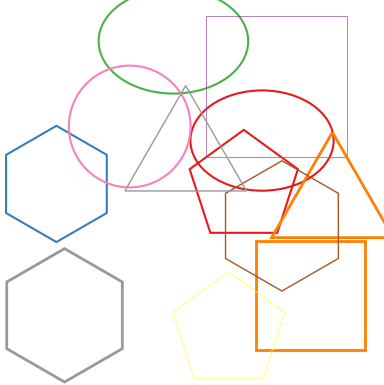[{"shape": "oval", "thickness": 1.5, "radius": 0.93, "center": [0.681, 0.635]}, {"shape": "pentagon", "thickness": 1.5, "radius": 0.74, "center": [0.633, 0.515]}, {"shape": "hexagon", "thickness": 1.5, "radius": 0.75, "center": [0.147, 0.522]}, {"shape": "oval", "thickness": 1.5, "radius": 0.97, "center": [0.45, 0.893]}, {"shape": "square", "thickness": 0.5, "radius": 0.92, "center": [0.718, 0.776]}, {"shape": "square", "thickness": 2, "radius": 0.71, "center": [0.807, 0.232]}, {"shape": "triangle", "thickness": 2, "radius": 0.91, "center": [0.863, 0.474]}, {"shape": "pentagon", "thickness": 0.5, "radius": 0.76, "center": [0.594, 0.141]}, {"shape": "hexagon", "thickness": 1, "radius": 0.85, "center": [0.732, 0.413]}, {"shape": "circle", "thickness": 1.5, "radius": 0.79, "center": [0.337, 0.671]}, {"shape": "triangle", "thickness": 1, "radius": 0.91, "center": [0.482, 0.595]}, {"shape": "hexagon", "thickness": 2, "radius": 0.87, "center": [0.168, 0.181]}]